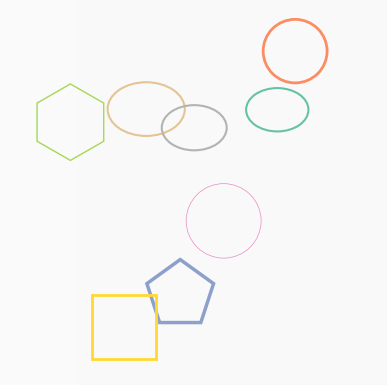[{"shape": "oval", "thickness": 1.5, "radius": 0.4, "center": [0.716, 0.715]}, {"shape": "circle", "thickness": 2, "radius": 0.41, "center": [0.762, 0.867]}, {"shape": "pentagon", "thickness": 2.5, "radius": 0.45, "center": [0.465, 0.235]}, {"shape": "circle", "thickness": 0.5, "radius": 0.48, "center": [0.577, 0.426]}, {"shape": "hexagon", "thickness": 1, "radius": 0.5, "center": [0.182, 0.683]}, {"shape": "square", "thickness": 2, "radius": 0.42, "center": [0.321, 0.149]}, {"shape": "oval", "thickness": 1.5, "radius": 0.5, "center": [0.377, 0.717]}, {"shape": "oval", "thickness": 1.5, "radius": 0.42, "center": [0.501, 0.668]}]